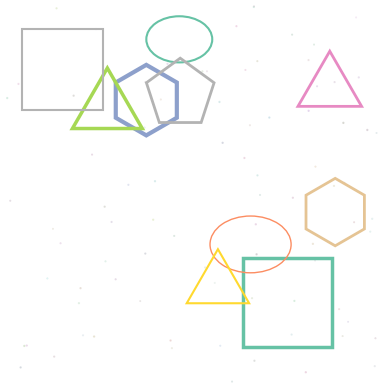[{"shape": "square", "thickness": 2.5, "radius": 0.58, "center": [0.746, 0.214]}, {"shape": "oval", "thickness": 1.5, "radius": 0.43, "center": [0.466, 0.898]}, {"shape": "oval", "thickness": 1, "radius": 0.53, "center": [0.651, 0.365]}, {"shape": "hexagon", "thickness": 3, "radius": 0.46, "center": [0.38, 0.74]}, {"shape": "triangle", "thickness": 2, "radius": 0.48, "center": [0.857, 0.771]}, {"shape": "triangle", "thickness": 2.5, "radius": 0.52, "center": [0.279, 0.719]}, {"shape": "triangle", "thickness": 1.5, "radius": 0.47, "center": [0.566, 0.259]}, {"shape": "hexagon", "thickness": 2, "radius": 0.44, "center": [0.871, 0.449]}, {"shape": "square", "thickness": 1.5, "radius": 0.53, "center": [0.163, 0.82]}, {"shape": "pentagon", "thickness": 2, "radius": 0.46, "center": [0.468, 0.757]}]